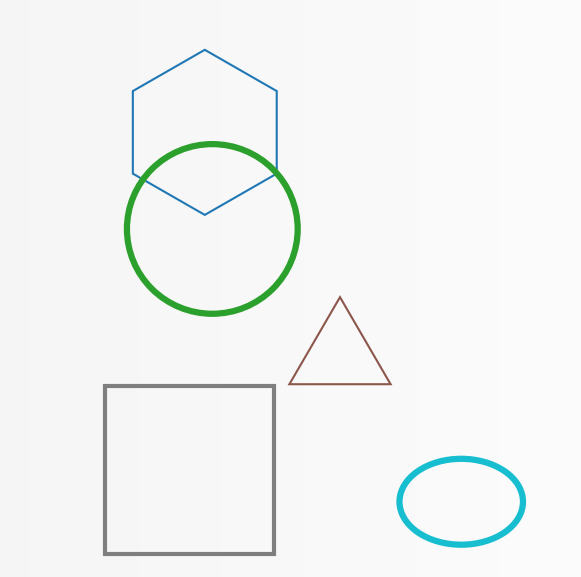[{"shape": "hexagon", "thickness": 1, "radius": 0.71, "center": [0.352, 0.77]}, {"shape": "circle", "thickness": 3, "radius": 0.73, "center": [0.365, 0.603]}, {"shape": "triangle", "thickness": 1, "radius": 0.5, "center": [0.585, 0.384]}, {"shape": "square", "thickness": 2, "radius": 0.73, "center": [0.325, 0.185]}, {"shape": "oval", "thickness": 3, "radius": 0.53, "center": [0.794, 0.13]}]